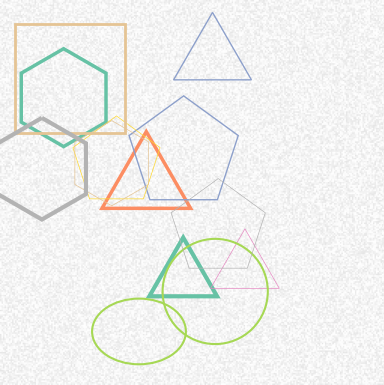[{"shape": "triangle", "thickness": 3, "radius": 0.51, "center": [0.476, 0.281]}, {"shape": "hexagon", "thickness": 2.5, "radius": 0.64, "center": [0.165, 0.746]}, {"shape": "triangle", "thickness": 2.5, "radius": 0.66, "center": [0.38, 0.525]}, {"shape": "pentagon", "thickness": 1, "radius": 0.75, "center": [0.477, 0.602]}, {"shape": "triangle", "thickness": 1, "radius": 0.58, "center": [0.552, 0.851]}, {"shape": "triangle", "thickness": 0.5, "radius": 0.52, "center": [0.636, 0.303]}, {"shape": "oval", "thickness": 1.5, "radius": 0.61, "center": [0.361, 0.139]}, {"shape": "circle", "thickness": 1.5, "radius": 0.68, "center": [0.559, 0.243]}, {"shape": "pentagon", "thickness": 0.5, "radius": 0.6, "center": [0.303, 0.58]}, {"shape": "hexagon", "thickness": 0.5, "radius": 0.55, "center": [0.29, 0.576]}, {"shape": "square", "thickness": 2, "radius": 0.71, "center": [0.182, 0.796]}, {"shape": "hexagon", "thickness": 3, "radius": 0.66, "center": [0.109, 0.562]}, {"shape": "pentagon", "thickness": 0.5, "radius": 0.64, "center": [0.567, 0.407]}]